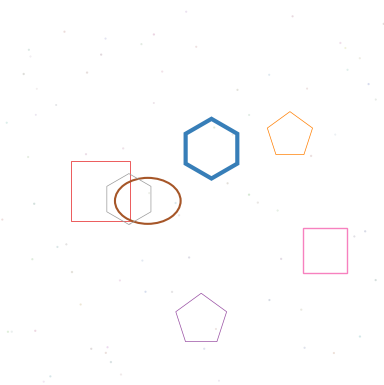[{"shape": "square", "thickness": 0.5, "radius": 0.39, "center": [0.261, 0.503]}, {"shape": "hexagon", "thickness": 3, "radius": 0.39, "center": [0.549, 0.614]}, {"shape": "pentagon", "thickness": 0.5, "radius": 0.35, "center": [0.523, 0.169]}, {"shape": "pentagon", "thickness": 0.5, "radius": 0.31, "center": [0.753, 0.648]}, {"shape": "oval", "thickness": 1.5, "radius": 0.43, "center": [0.384, 0.478]}, {"shape": "square", "thickness": 1, "radius": 0.29, "center": [0.844, 0.349]}, {"shape": "hexagon", "thickness": 0.5, "radius": 0.33, "center": [0.335, 0.483]}]